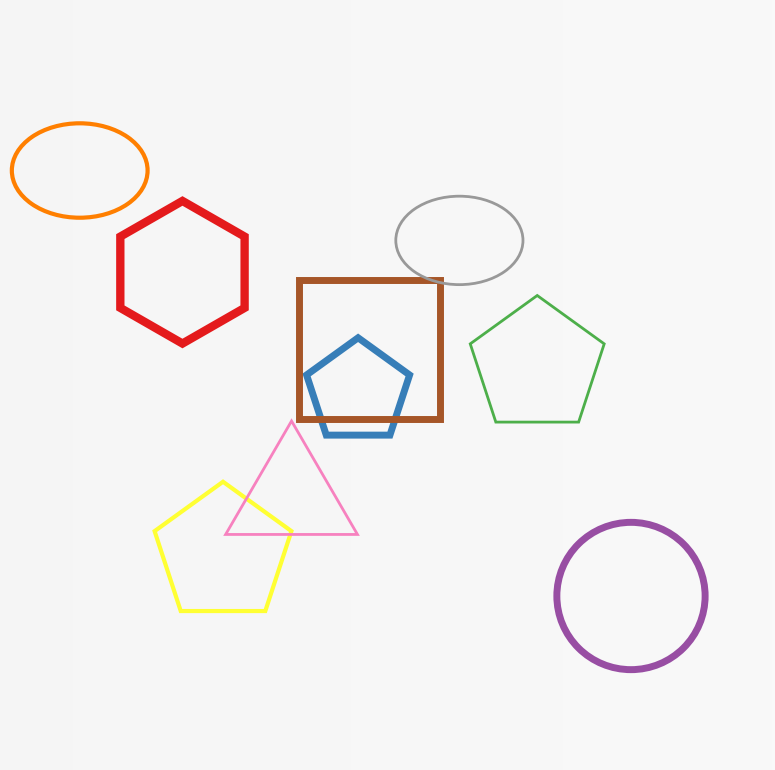[{"shape": "hexagon", "thickness": 3, "radius": 0.46, "center": [0.235, 0.646]}, {"shape": "pentagon", "thickness": 2.5, "radius": 0.35, "center": [0.462, 0.491]}, {"shape": "pentagon", "thickness": 1, "radius": 0.45, "center": [0.693, 0.525]}, {"shape": "circle", "thickness": 2.5, "radius": 0.48, "center": [0.814, 0.226]}, {"shape": "oval", "thickness": 1.5, "radius": 0.44, "center": [0.103, 0.779]}, {"shape": "pentagon", "thickness": 1.5, "radius": 0.46, "center": [0.288, 0.282]}, {"shape": "square", "thickness": 2.5, "radius": 0.45, "center": [0.477, 0.546]}, {"shape": "triangle", "thickness": 1, "radius": 0.49, "center": [0.376, 0.355]}, {"shape": "oval", "thickness": 1, "radius": 0.41, "center": [0.593, 0.688]}]